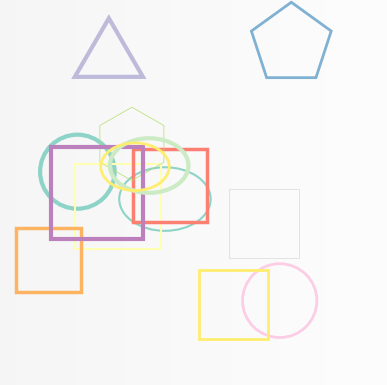[{"shape": "oval", "thickness": 1.5, "radius": 0.59, "center": [0.426, 0.483]}, {"shape": "circle", "thickness": 3, "radius": 0.48, "center": [0.2, 0.554]}, {"shape": "square", "thickness": 1.5, "radius": 0.55, "center": [0.304, 0.462]}, {"shape": "triangle", "thickness": 3, "radius": 0.51, "center": [0.281, 0.851]}, {"shape": "square", "thickness": 2.5, "radius": 0.48, "center": [0.438, 0.517]}, {"shape": "pentagon", "thickness": 2, "radius": 0.54, "center": [0.752, 0.886]}, {"shape": "square", "thickness": 2.5, "radius": 0.42, "center": [0.125, 0.324]}, {"shape": "hexagon", "thickness": 0.5, "radius": 0.48, "center": [0.34, 0.626]}, {"shape": "circle", "thickness": 2, "radius": 0.48, "center": [0.722, 0.219]}, {"shape": "square", "thickness": 0.5, "radius": 0.45, "center": [0.681, 0.418]}, {"shape": "square", "thickness": 3, "radius": 0.59, "center": [0.251, 0.499]}, {"shape": "oval", "thickness": 3, "radius": 0.51, "center": [0.385, 0.57]}, {"shape": "square", "thickness": 2, "radius": 0.45, "center": [0.602, 0.208]}, {"shape": "oval", "thickness": 2, "radius": 0.44, "center": [0.348, 0.567]}]